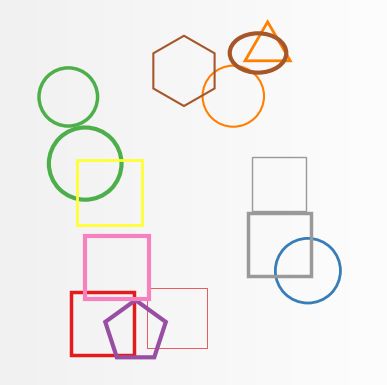[{"shape": "square", "thickness": 0.5, "radius": 0.39, "center": [0.457, 0.175]}, {"shape": "square", "thickness": 2.5, "radius": 0.41, "center": [0.264, 0.161]}, {"shape": "circle", "thickness": 2, "radius": 0.42, "center": [0.795, 0.297]}, {"shape": "circle", "thickness": 3, "radius": 0.47, "center": [0.22, 0.575]}, {"shape": "circle", "thickness": 2.5, "radius": 0.38, "center": [0.176, 0.748]}, {"shape": "pentagon", "thickness": 3, "radius": 0.41, "center": [0.35, 0.138]}, {"shape": "circle", "thickness": 1.5, "radius": 0.4, "center": [0.602, 0.75]}, {"shape": "triangle", "thickness": 2, "radius": 0.34, "center": [0.691, 0.876]}, {"shape": "square", "thickness": 2, "radius": 0.42, "center": [0.282, 0.499]}, {"shape": "hexagon", "thickness": 1.5, "radius": 0.46, "center": [0.475, 0.816]}, {"shape": "oval", "thickness": 3, "radius": 0.36, "center": [0.666, 0.862]}, {"shape": "square", "thickness": 3, "radius": 0.41, "center": [0.301, 0.305]}, {"shape": "square", "thickness": 2.5, "radius": 0.41, "center": [0.72, 0.365]}, {"shape": "square", "thickness": 1, "radius": 0.35, "center": [0.721, 0.523]}]